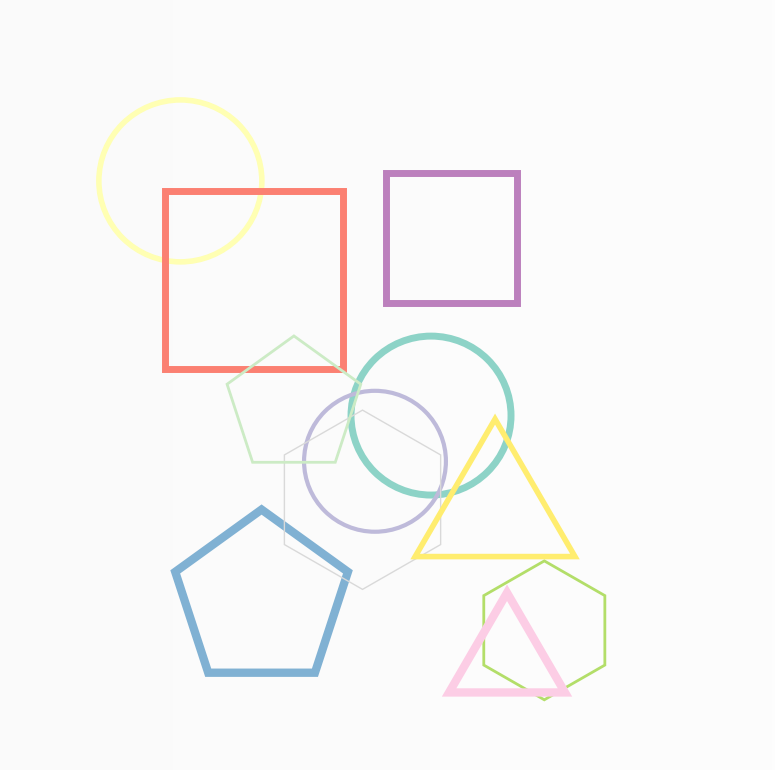[{"shape": "circle", "thickness": 2.5, "radius": 0.52, "center": [0.556, 0.46]}, {"shape": "circle", "thickness": 2, "radius": 0.53, "center": [0.233, 0.765]}, {"shape": "circle", "thickness": 1.5, "radius": 0.46, "center": [0.484, 0.401]}, {"shape": "square", "thickness": 2.5, "radius": 0.58, "center": [0.328, 0.636]}, {"shape": "pentagon", "thickness": 3, "radius": 0.59, "center": [0.338, 0.221]}, {"shape": "hexagon", "thickness": 1, "radius": 0.45, "center": [0.702, 0.181]}, {"shape": "triangle", "thickness": 3, "radius": 0.43, "center": [0.654, 0.144]}, {"shape": "hexagon", "thickness": 0.5, "radius": 0.58, "center": [0.468, 0.351]}, {"shape": "square", "thickness": 2.5, "radius": 0.42, "center": [0.582, 0.691]}, {"shape": "pentagon", "thickness": 1, "radius": 0.45, "center": [0.379, 0.473]}, {"shape": "triangle", "thickness": 2, "radius": 0.6, "center": [0.639, 0.337]}]